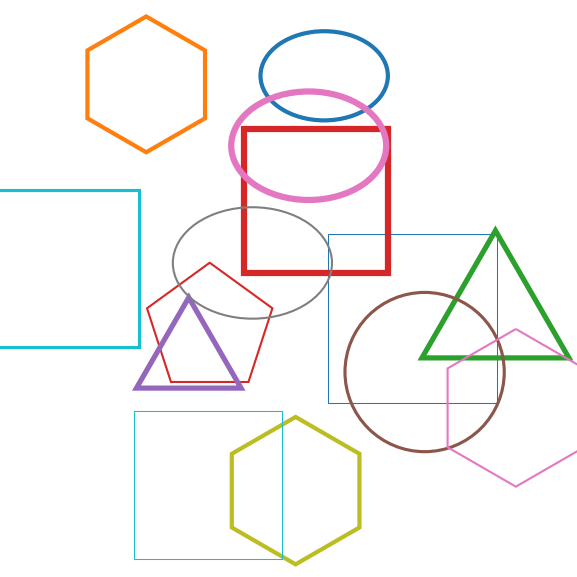[{"shape": "oval", "thickness": 2, "radius": 0.55, "center": [0.561, 0.868]}, {"shape": "square", "thickness": 0.5, "radius": 0.73, "center": [0.714, 0.448]}, {"shape": "hexagon", "thickness": 2, "radius": 0.59, "center": [0.253, 0.853]}, {"shape": "triangle", "thickness": 2.5, "radius": 0.73, "center": [0.858, 0.453]}, {"shape": "square", "thickness": 3, "radius": 0.62, "center": [0.547, 0.651]}, {"shape": "pentagon", "thickness": 1, "radius": 0.57, "center": [0.363, 0.43]}, {"shape": "triangle", "thickness": 2.5, "radius": 0.52, "center": [0.327, 0.379]}, {"shape": "circle", "thickness": 1.5, "radius": 0.69, "center": [0.735, 0.355]}, {"shape": "oval", "thickness": 3, "radius": 0.67, "center": [0.535, 0.747]}, {"shape": "hexagon", "thickness": 1, "radius": 0.68, "center": [0.893, 0.293]}, {"shape": "oval", "thickness": 1, "radius": 0.69, "center": [0.437, 0.544]}, {"shape": "hexagon", "thickness": 2, "radius": 0.64, "center": [0.512, 0.15]}, {"shape": "square", "thickness": 1.5, "radius": 0.68, "center": [0.106, 0.534]}, {"shape": "square", "thickness": 0.5, "radius": 0.64, "center": [0.36, 0.16]}]